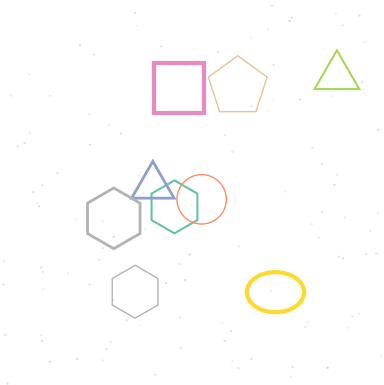[{"shape": "hexagon", "thickness": 1.5, "radius": 0.34, "center": [0.453, 0.463]}, {"shape": "circle", "thickness": 1, "radius": 0.32, "center": [0.524, 0.482]}, {"shape": "triangle", "thickness": 2, "radius": 0.32, "center": [0.397, 0.517]}, {"shape": "square", "thickness": 3, "radius": 0.32, "center": [0.466, 0.772]}, {"shape": "triangle", "thickness": 1.5, "radius": 0.34, "center": [0.875, 0.802]}, {"shape": "oval", "thickness": 3, "radius": 0.37, "center": [0.715, 0.241]}, {"shape": "pentagon", "thickness": 1, "radius": 0.4, "center": [0.618, 0.775]}, {"shape": "hexagon", "thickness": 1, "radius": 0.34, "center": [0.351, 0.242]}, {"shape": "hexagon", "thickness": 2, "radius": 0.39, "center": [0.296, 0.433]}]